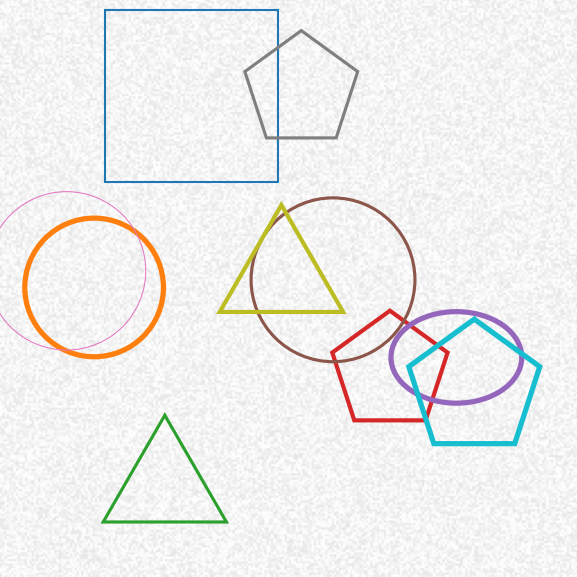[{"shape": "square", "thickness": 1, "radius": 0.75, "center": [0.331, 0.833]}, {"shape": "circle", "thickness": 2.5, "radius": 0.6, "center": [0.163, 0.501]}, {"shape": "triangle", "thickness": 1.5, "radius": 0.62, "center": [0.285, 0.157]}, {"shape": "pentagon", "thickness": 2, "radius": 0.52, "center": [0.675, 0.356]}, {"shape": "oval", "thickness": 2.5, "radius": 0.57, "center": [0.79, 0.38]}, {"shape": "circle", "thickness": 1.5, "radius": 0.71, "center": [0.577, 0.515]}, {"shape": "circle", "thickness": 0.5, "radius": 0.69, "center": [0.115, 0.53]}, {"shape": "pentagon", "thickness": 1.5, "radius": 0.51, "center": [0.522, 0.843]}, {"shape": "triangle", "thickness": 2, "radius": 0.62, "center": [0.487, 0.521]}, {"shape": "pentagon", "thickness": 2.5, "radius": 0.6, "center": [0.821, 0.327]}]